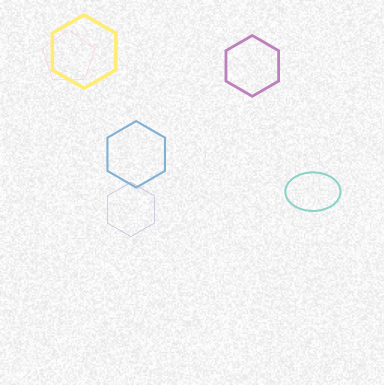[{"shape": "oval", "thickness": 1.5, "radius": 0.36, "center": [0.813, 0.502]}, {"shape": "hexagon", "thickness": 0.5, "radius": 0.35, "center": [0.34, 0.456]}, {"shape": "hexagon", "thickness": 1.5, "radius": 0.43, "center": [0.354, 0.599]}, {"shape": "pentagon", "thickness": 0.5, "radius": 0.36, "center": [0.178, 0.852]}, {"shape": "hexagon", "thickness": 2, "radius": 0.39, "center": [0.655, 0.829]}, {"shape": "hexagon", "thickness": 2.5, "radius": 0.48, "center": [0.218, 0.866]}]